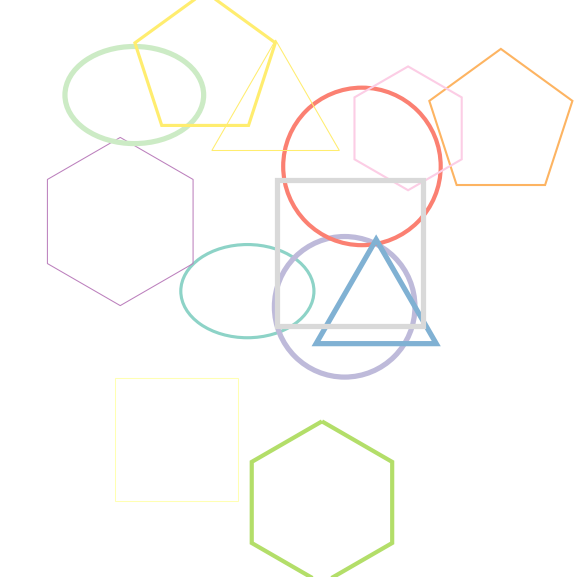[{"shape": "oval", "thickness": 1.5, "radius": 0.58, "center": [0.428, 0.495]}, {"shape": "square", "thickness": 0.5, "radius": 0.53, "center": [0.305, 0.238]}, {"shape": "circle", "thickness": 2.5, "radius": 0.61, "center": [0.597, 0.468]}, {"shape": "circle", "thickness": 2, "radius": 0.68, "center": [0.627, 0.711]}, {"shape": "triangle", "thickness": 2.5, "radius": 0.6, "center": [0.651, 0.464]}, {"shape": "pentagon", "thickness": 1, "radius": 0.65, "center": [0.867, 0.784]}, {"shape": "hexagon", "thickness": 2, "radius": 0.7, "center": [0.558, 0.129]}, {"shape": "hexagon", "thickness": 1, "radius": 0.54, "center": [0.707, 0.777]}, {"shape": "square", "thickness": 2.5, "radius": 0.63, "center": [0.606, 0.561]}, {"shape": "hexagon", "thickness": 0.5, "radius": 0.73, "center": [0.208, 0.616]}, {"shape": "oval", "thickness": 2.5, "radius": 0.6, "center": [0.233, 0.835]}, {"shape": "pentagon", "thickness": 1.5, "radius": 0.64, "center": [0.355, 0.885]}, {"shape": "triangle", "thickness": 0.5, "radius": 0.64, "center": [0.477, 0.802]}]